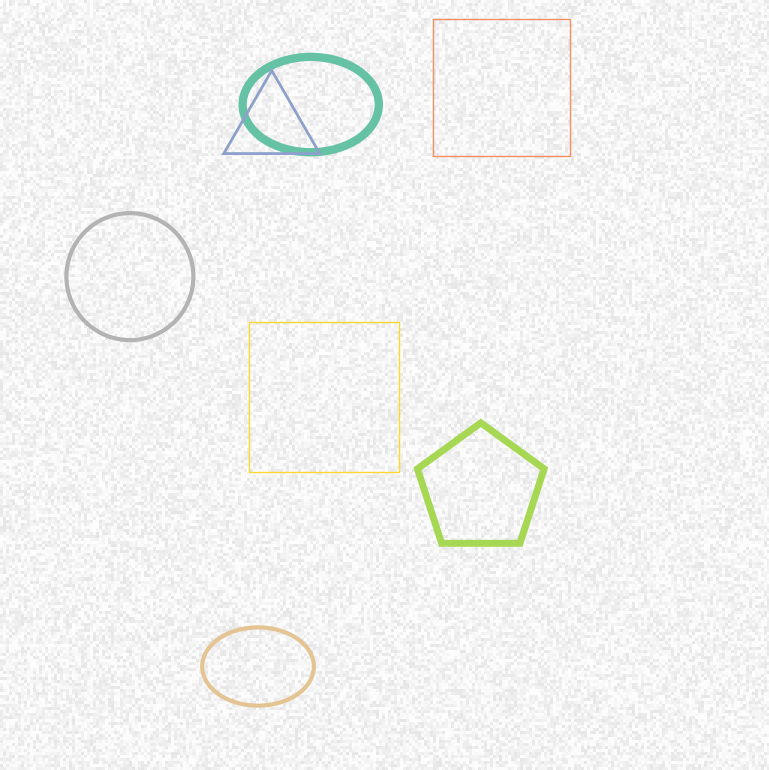[{"shape": "oval", "thickness": 3, "radius": 0.44, "center": [0.404, 0.864]}, {"shape": "square", "thickness": 0.5, "radius": 0.45, "center": [0.651, 0.887]}, {"shape": "triangle", "thickness": 1, "radius": 0.36, "center": [0.353, 0.837]}, {"shape": "pentagon", "thickness": 2.5, "radius": 0.43, "center": [0.624, 0.364]}, {"shape": "square", "thickness": 0.5, "radius": 0.49, "center": [0.421, 0.485]}, {"shape": "oval", "thickness": 1.5, "radius": 0.36, "center": [0.335, 0.134]}, {"shape": "circle", "thickness": 1.5, "radius": 0.41, "center": [0.169, 0.641]}]